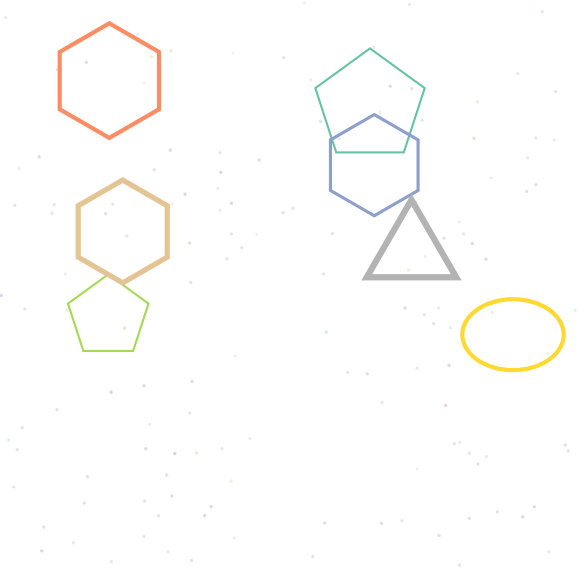[{"shape": "pentagon", "thickness": 1, "radius": 0.5, "center": [0.641, 0.816]}, {"shape": "hexagon", "thickness": 2, "radius": 0.5, "center": [0.189, 0.86]}, {"shape": "hexagon", "thickness": 1.5, "radius": 0.44, "center": [0.648, 0.713]}, {"shape": "pentagon", "thickness": 1, "radius": 0.37, "center": [0.187, 0.451]}, {"shape": "oval", "thickness": 2, "radius": 0.44, "center": [0.888, 0.42]}, {"shape": "hexagon", "thickness": 2.5, "radius": 0.45, "center": [0.212, 0.598]}, {"shape": "triangle", "thickness": 3, "radius": 0.45, "center": [0.713, 0.564]}]